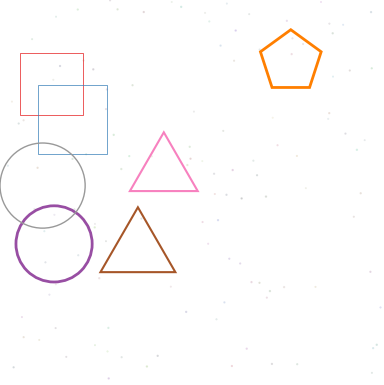[{"shape": "square", "thickness": 0.5, "radius": 0.41, "center": [0.135, 0.782]}, {"shape": "square", "thickness": 0.5, "radius": 0.45, "center": [0.189, 0.689]}, {"shape": "circle", "thickness": 2, "radius": 0.49, "center": [0.14, 0.367]}, {"shape": "pentagon", "thickness": 2, "radius": 0.41, "center": [0.755, 0.84]}, {"shape": "triangle", "thickness": 1.5, "radius": 0.56, "center": [0.358, 0.349]}, {"shape": "triangle", "thickness": 1.5, "radius": 0.51, "center": [0.425, 0.555]}, {"shape": "circle", "thickness": 1, "radius": 0.55, "center": [0.111, 0.518]}]